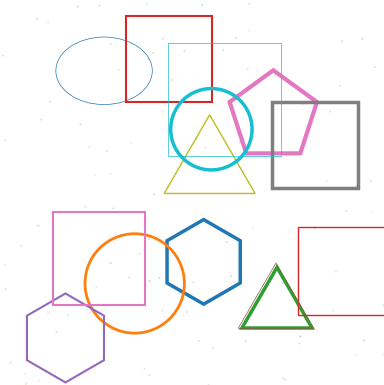[{"shape": "hexagon", "thickness": 2.5, "radius": 0.55, "center": [0.529, 0.32]}, {"shape": "oval", "thickness": 0.5, "radius": 0.63, "center": [0.27, 0.816]}, {"shape": "circle", "thickness": 2, "radius": 0.65, "center": [0.35, 0.264]}, {"shape": "triangle", "thickness": 2.5, "radius": 0.53, "center": [0.719, 0.201]}, {"shape": "square", "thickness": 1, "radius": 0.57, "center": [0.888, 0.296]}, {"shape": "square", "thickness": 1.5, "radius": 0.56, "center": [0.439, 0.847]}, {"shape": "hexagon", "thickness": 1.5, "radius": 0.58, "center": [0.17, 0.122]}, {"shape": "triangle", "thickness": 0.5, "radius": 0.56, "center": [0.717, 0.204]}, {"shape": "pentagon", "thickness": 3, "radius": 0.6, "center": [0.71, 0.698]}, {"shape": "square", "thickness": 1.5, "radius": 0.6, "center": [0.257, 0.33]}, {"shape": "square", "thickness": 2.5, "radius": 0.56, "center": [0.817, 0.622]}, {"shape": "triangle", "thickness": 1, "radius": 0.68, "center": [0.544, 0.566]}, {"shape": "square", "thickness": 0.5, "radius": 0.73, "center": [0.583, 0.742]}, {"shape": "circle", "thickness": 2.5, "radius": 0.53, "center": [0.549, 0.664]}]